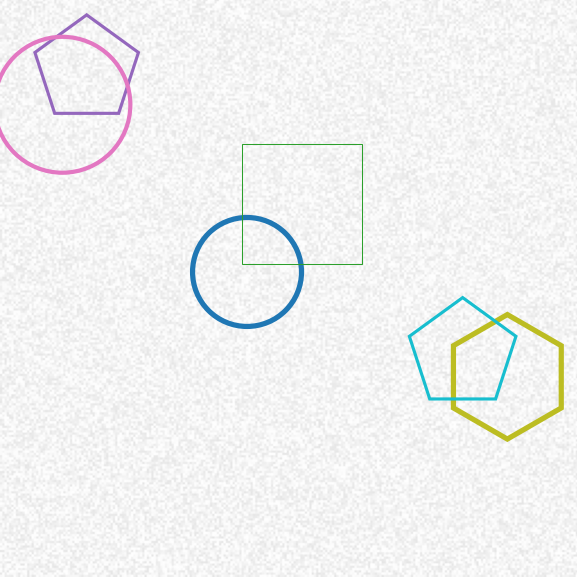[{"shape": "circle", "thickness": 2.5, "radius": 0.47, "center": [0.428, 0.528]}, {"shape": "square", "thickness": 0.5, "radius": 0.52, "center": [0.524, 0.646]}, {"shape": "pentagon", "thickness": 1.5, "radius": 0.47, "center": [0.15, 0.879]}, {"shape": "circle", "thickness": 2, "radius": 0.59, "center": [0.108, 0.818]}, {"shape": "hexagon", "thickness": 2.5, "radius": 0.54, "center": [0.879, 0.347]}, {"shape": "pentagon", "thickness": 1.5, "radius": 0.49, "center": [0.801, 0.387]}]